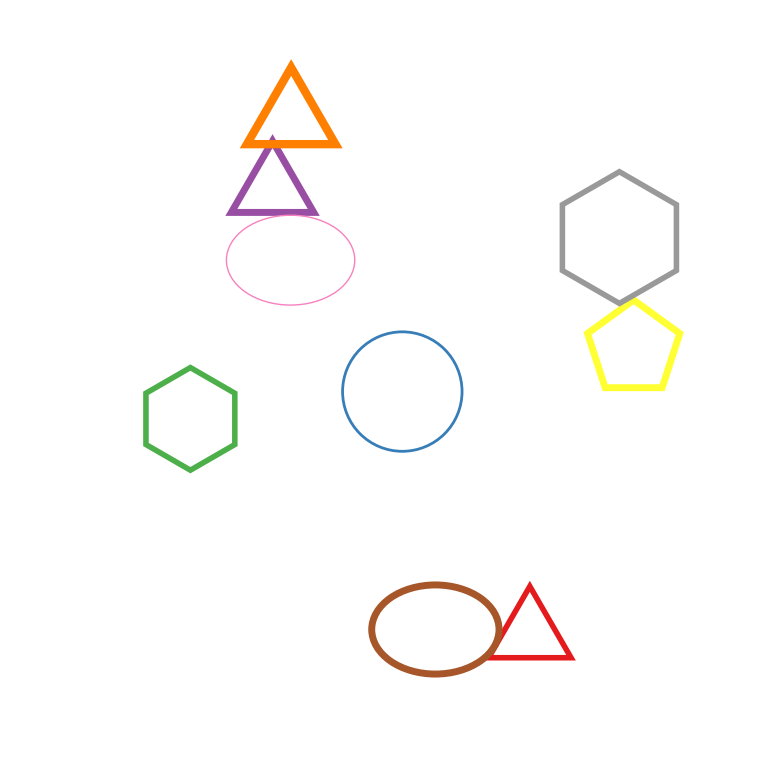[{"shape": "triangle", "thickness": 2, "radius": 0.31, "center": [0.688, 0.177]}, {"shape": "circle", "thickness": 1, "radius": 0.39, "center": [0.522, 0.491]}, {"shape": "hexagon", "thickness": 2, "radius": 0.33, "center": [0.247, 0.456]}, {"shape": "triangle", "thickness": 2.5, "radius": 0.31, "center": [0.354, 0.755]}, {"shape": "triangle", "thickness": 3, "radius": 0.33, "center": [0.378, 0.846]}, {"shape": "pentagon", "thickness": 2.5, "radius": 0.31, "center": [0.823, 0.547]}, {"shape": "oval", "thickness": 2.5, "radius": 0.41, "center": [0.565, 0.182]}, {"shape": "oval", "thickness": 0.5, "radius": 0.42, "center": [0.377, 0.662]}, {"shape": "hexagon", "thickness": 2, "radius": 0.43, "center": [0.804, 0.691]}]